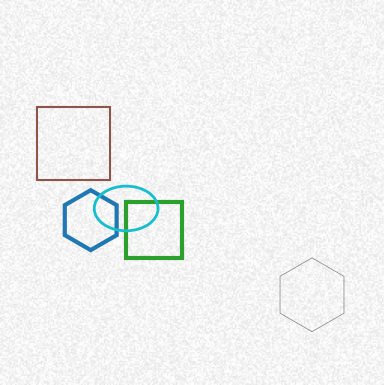[{"shape": "hexagon", "thickness": 3, "radius": 0.39, "center": [0.236, 0.428]}, {"shape": "square", "thickness": 3, "radius": 0.36, "center": [0.399, 0.403]}, {"shape": "square", "thickness": 1.5, "radius": 0.48, "center": [0.192, 0.628]}, {"shape": "hexagon", "thickness": 0.5, "radius": 0.48, "center": [0.81, 0.234]}, {"shape": "oval", "thickness": 2, "radius": 0.41, "center": [0.328, 0.459]}]